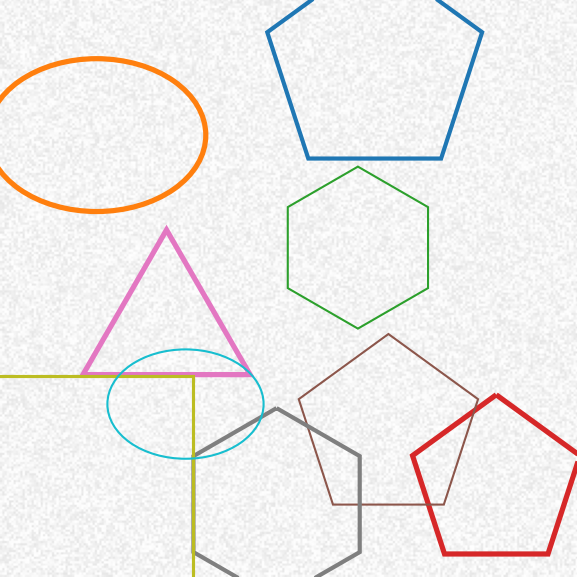[{"shape": "pentagon", "thickness": 2, "radius": 0.98, "center": [0.649, 0.883]}, {"shape": "oval", "thickness": 2.5, "radius": 0.95, "center": [0.167, 0.765]}, {"shape": "hexagon", "thickness": 1, "radius": 0.7, "center": [0.62, 0.57]}, {"shape": "pentagon", "thickness": 2.5, "radius": 0.76, "center": [0.859, 0.163]}, {"shape": "pentagon", "thickness": 1, "radius": 0.82, "center": [0.673, 0.257]}, {"shape": "triangle", "thickness": 2.5, "radius": 0.84, "center": [0.288, 0.434]}, {"shape": "hexagon", "thickness": 2, "radius": 0.83, "center": [0.479, 0.126]}, {"shape": "square", "thickness": 1.5, "radius": 0.96, "center": [0.141, 0.157]}, {"shape": "oval", "thickness": 1, "radius": 0.68, "center": [0.321, 0.299]}]